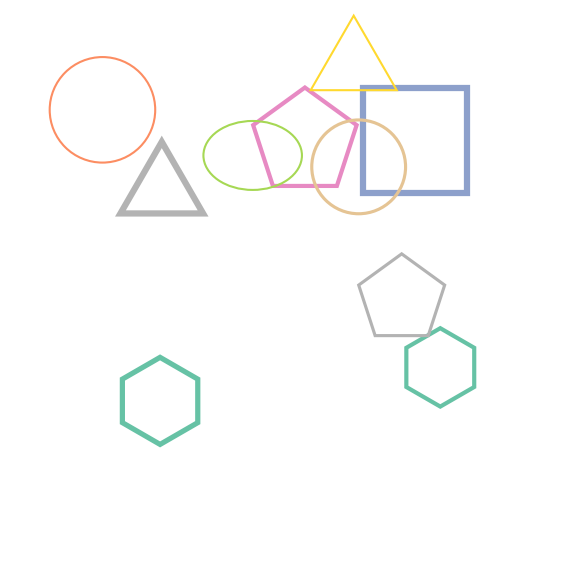[{"shape": "hexagon", "thickness": 2.5, "radius": 0.38, "center": [0.277, 0.305]}, {"shape": "hexagon", "thickness": 2, "radius": 0.34, "center": [0.762, 0.363]}, {"shape": "circle", "thickness": 1, "radius": 0.46, "center": [0.177, 0.809]}, {"shape": "square", "thickness": 3, "radius": 0.45, "center": [0.718, 0.756]}, {"shape": "pentagon", "thickness": 2, "radius": 0.47, "center": [0.528, 0.753]}, {"shape": "oval", "thickness": 1, "radius": 0.43, "center": [0.438, 0.73]}, {"shape": "triangle", "thickness": 1, "radius": 0.43, "center": [0.612, 0.886]}, {"shape": "circle", "thickness": 1.5, "radius": 0.41, "center": [0.621, 0.71]}, {"shape": "pentagon", "thickness": 1.5, "radius": 0.39, "center": [0.696, 0.481]}, {"shape": "triangle", "thickness": 3, "radius": 0.41, "center": [0.28, 0.671]}]